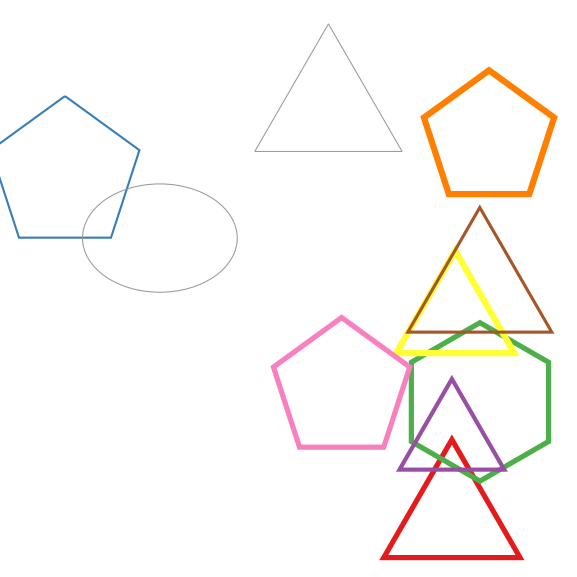[{"shape": "triangle", "thickness": 2.5, "radius": 0.68, "center": [0.782, 0.102]}, {"shape": "pentagon", "thickness": 1, "radius": 0.68, "center": [0.113, 0.697]}, {"shape": "hexagon", "thickness": 2.5, "radius": 0.69, "center": [0.831, 0.303]}, {"shape": "triangle", "thickness": 2, "radius": 0.52, "center": [0.782, 0.238]}, {"shape": "pentagon", "thickness": 3, "radius": 0.59, "center": [0.847, 0.759]}, {"shape": "triangle", "thickness": 3, "radius": 0.59, "center": [0.788, 0.447]}, {"shape": "triangle", "thickness": 1.5, "radius": 0.72, "center": [0.831, 0.496]}, {"shape": "pentagon", "thickness": 2.5, "radius": 0.62, "center": [0.592, 0.325]}, {"shape": "oval", "thickness": 0.5, "radius": 0.67, "center": [0.277, 0.587]}, {"shape": "triangle", "thickness": 0.5, "radius": 0.74, "center": [0.569, 0.811]}]